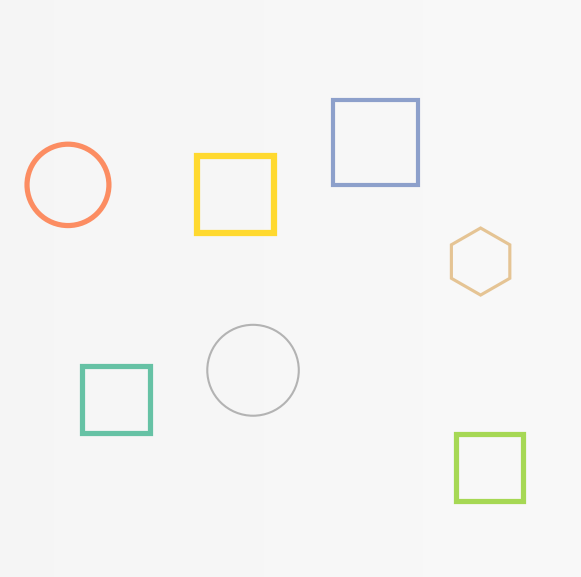[{"shape": "square", "thickness": 2.5, "radius": 0.29, "center": [0.199, 0.308]}, {"shape": "circle", "thickness": 2.5, "radius": 0.35, "center": [0.117, 0.679]}, {"shape": "square", "thickness": 2, "radius": 0.37, "center": [0.646, 0.753]}, {"shape": "square", "thickness": 2.5, "radius": 0.29, "center": [0.842, 0.189]}, {"shape": "square", "thickness": 3, "radius": 0.33, "center": [0.405, 0.662]}, {"shape": "hexagon", "thickness": 1.5, "radius": 0.29, "center": [0.827, 0.546]}, {"shape": "circle", "thickness": 1, "radius": 0.39, "center": [0.435, 0.358]}]